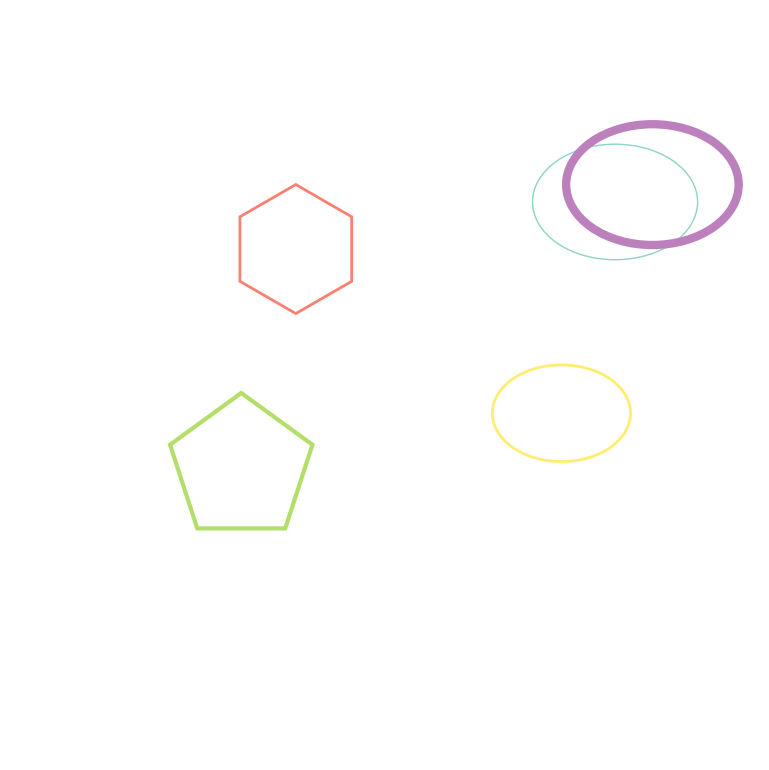[{"shape": "oval", "thickness": 0.5, "radius": 0.54, "center": [0.799, 0.738]}, {"shape": "hexagon", "thickness": 1, "radius": 0.42, "center": [0.384, 0.677]}, {"shape": "pentagon", "thickness": 1.5, "radius": 0.49, "center": [0.313, 0.392]}, {"shape": "oval", "thickness": 3, "radius": 0.56, "center": [0.847, 0.76]}, {"shape": "oval", "thickness": 1, "radius": 0.45, "center": [0.729, 0.463]}]